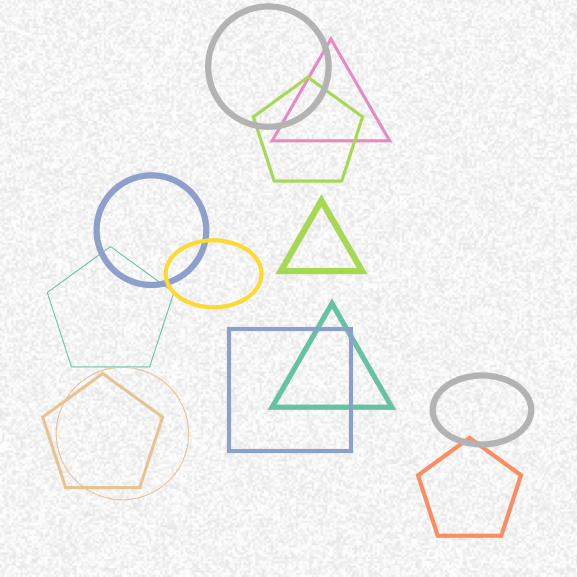[{"shape": "pentagon", "thickness": 0.5, "radius": 0.58, "center": [0.191, 0.457]}, {"shape": "triangle", "thickness": 2.5, "radius": 0.6, "center": [0.575, 0.354]}, {"shape": "pentagon", "thickness": 2, "radius": 0.47, "center": [0.813, 0.147]}, {"shape": "square", "thickness": 2, "radius": 0.53, "center": [0.503, 0.324]}, {"shape": "circle", "thickness": 3, "radius": 0.47, "center": [0.262, 0.601]}, {"shape": "triangle", "thickness": 1.5, "radius": 0.59, "center": [0.573, 0.814]}, {"shape": "triangle", "thickness": 3, "radius": 0.41, "center": [0.557, 0.57]}, {"shape": "pentagon", "thickness": 1.5, "radius": 0.5, "center": [0.533, 0.766]}, {"shape": "oval", "thickness": 2, "radius": 0.41, "center": [0.37, 0.525]}, {"shape": "circle", "thickness": 0.5, "radius": 0.57, "center": [0.212, 0.248]}, {"shape": "pentagon", "thickness": 1.5, "radius": 0.55, "center": [0.178, 0.243]}, {"shape": "oval", "thickness": 3, "radius": 0.43, "center": [0.835, 0.289]}, {"shape": "circle", "thickness": 3, "radius": 0.52, "center": [0.465, 0.884]}]